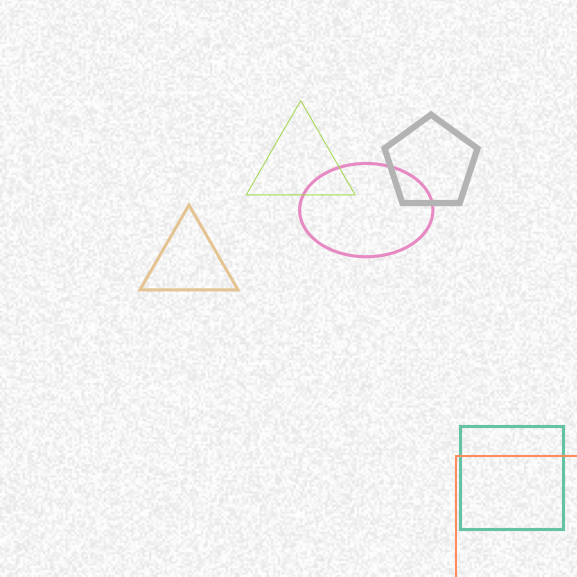[{"shape": "square", "thickness": 1.5, "radius": 0.45, "center": [0.886, 0.173]}, {"shape": "square", "thickness": 1, "radius": 0.54, "center": [0.897, 0.102]}, {"shape": "oval", "thickness": 1.5, "radius": 0.58, "center": [0.634, 0.635]}, {"shape": "triangle", "thickness": 0.5, "radius": 0.54, "center": [0.521, 0.716]}, {"shape": "triangle", "thickness": 1.5, "radius": 0.49, "center": [0.327, 0.546]}, {"shape": "pentagon", "thickness": 3, "radius": 0.42, "center": [0.746, 0.716]}]